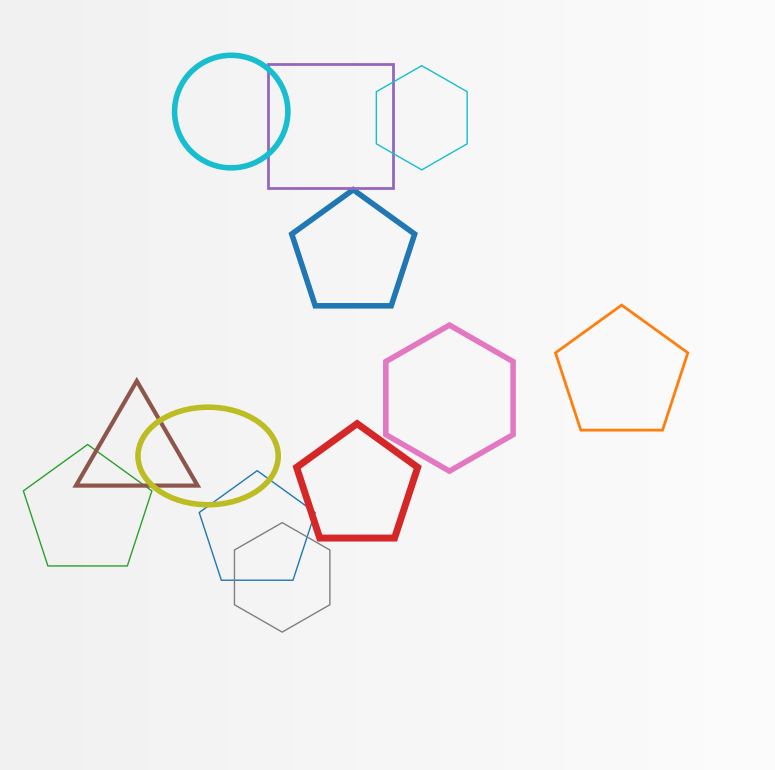[{"shape": "pentagon", "thickness": 2, "radius": 0.42, "center": [0.456, 0.67]}, {"shape": "pentagon", "thickness": 0.5, "radius": 0.39, "center": [0.332, 0.31]}, {"shape": "pentagon", "thickness": 1, "radius": 0.45, "center": [0.802, 0.514]}, {"shape": "pentagon", "thickness": 0.5, "radius": 0.44, "center": [0.113, 0.336]}, {"shape": "pentagon", "thickness": 2.5, "radius": 0.41, "center": [0.461, 0.368]}, {"shape": "square", "thickness": 1, "radius": 0.4, "center": [0.426, 0.836]}, {"shape": "triangle", "thickness": 1.5, "radius": 0.45, "center": [0.176, 0.415]}, {"shape": "hexagon", "thickness": 2, "radius": 0.47, "center": [0.58, 0.483]}, {"shape": "hexagon", "thickness": 0.5, "radius": 0.36, "center": [0.364, 0.25]}, {"shape": "oval", "thickness": 2, "radius": 0.45, "center": [0.269, 0.408]}, {"shape": "circle", "thickness": 2, "radius": 0.37, "center": [0.298, 0.855]}, {"shape": "hexagon", "thickness": 0.5, "radius": 0.34, "center": [0.544, 0.847]}]